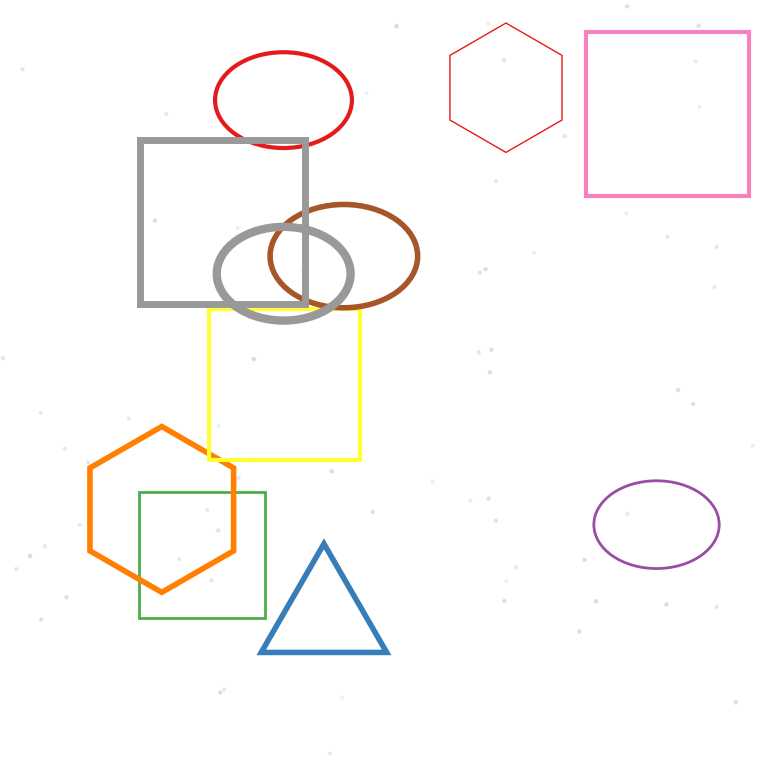[{"shape": "oval", "thickness": 1.5, "radius": 0.44, "center": [0.368, 0.87]}, {"shape": "hexagon", "thickness": 0.5, "radius": 0.42, "center": [0.657, 0.886]}, {"shape": "triangle", "thickness": 2, "radius": 0.47, "center": [0.421, 0.2]}, {"shape": "square", "thickness": 1, "radius": 0.41, "center": [0.262, 0.279]}, {"shape": "oval", "thickness": 1, "radius": 0.41, "center": [0.853, 0.319]}, {"shape": "hexagon", "thickness": 2, "radius": 0.54, "center": [0.21, 0.338]}, {"shape": "square", "thickness": 1.5, "radius": 0.49, "center": [0.369, 0.501]}, {"shape": "oval", "thickness": 2, "radius": 0.48, "center": [0.447, 0.667]}, {"shape": "square", "thickness": 1.5, "radius": 0.53, "center": [0.867, 0.852]}, {"shape": "oval", "thickness": 3, "radius": 0.43, "center": [0.368, 0.645]}, {"shape": "square", "thickness": 2.5, "radius": 0.53, "center": [0.289, 0.712]}]